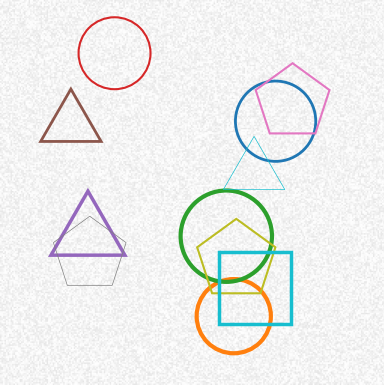[{"shape": "circle", "thickness": 2, "radius": 0.52, "center": [0.716, 0.685]}, {"shape": "circle", "thickness": 3, "radius": 0.48, "center": [0.607, 0.179]}, {"shape": "circle", "thickness": 3, "radius": 0.59, "center": [0.588, 0.387]}, {"shape": "circle", "thickness": 1.5, "radius": 0.47, "center": [0.297, 0.862]}, {"shape": "triangle", "thickness": 2.5, "radius": 0.55, "center": [0.228, 0.393]}, {"shape": "triangle", "thickness": 2, "radius": 0.45, "center": [0.184, 0.678]}, {"shape": "pentagon", "thickness": 1.5, "radius": 0.5, "center": [0.76, 0.735]}, {"shape": "pentagon", "thickness": 0.5, "radius": 0.5, "center": [0.233, 0.339]}, {"shape": "pentagon", "thickness": 1.5, "radius": 0.53, "center": [0.614, 0.325]}, {"shape": "triangle", "thickness": 0.5, "radius": 0.46, "center": [0.66, 0.554]}, {"shape": "square", "thickness": 2.5, "radius": 0.47, "center": [0.662, 0.252]}]